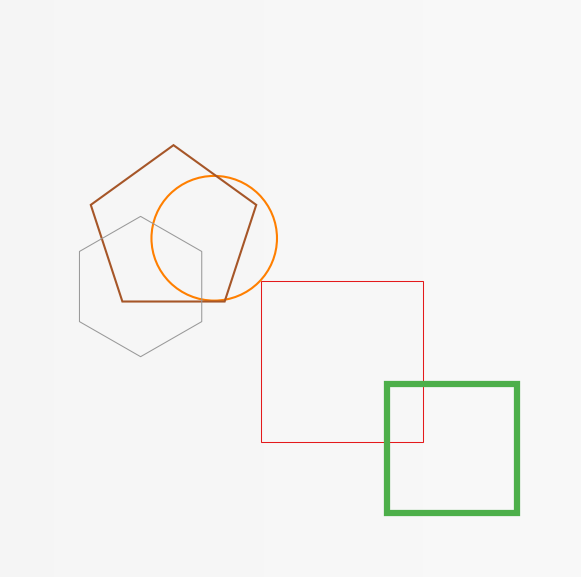[{"shape": "square", "thickness": 0.5, "radius": 0.7, "center": [0.588, 0.373]}, {"shape": "square", "thickness": 3, "radius": 0.56, "center": [0.778, 0.222]}, {"shape": "circle", "thickness": 1, "radius": 0.54, "center": [0.369, 0.587]}, {"shape": "pentagon", "thickness": 1, "radius": 0.75, "center": [0.299, 0.598]}, {"shape": "hexagon", "thickness": 0.5, "radius": 0.61, "center": [0.242, 0.503]}]